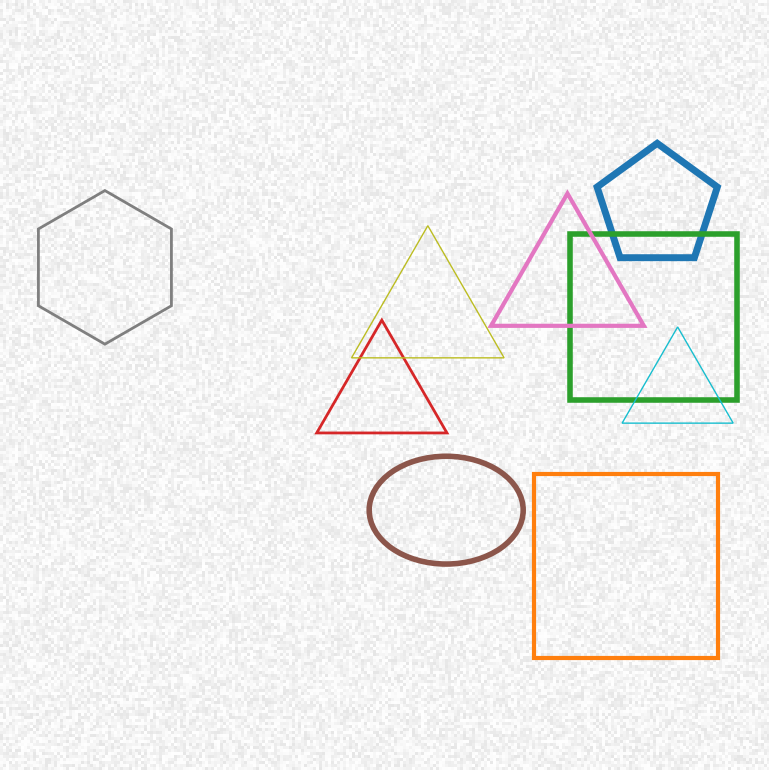[{"shape": "pentagon", "thickness": 2.5, "radius": 0.41, "center": [0.854, 0.732]}, {"shape": "square", "thickness": 1.5, "radius": 0.6, "center": [0.813, 0.265]}, {"shape": "square", "thickness": 2, "radius": 0.54, "center": [0.849, 0.588]}, {"shape": "triangle", "thickness": 1, "radius": 0.49, "center": [0.496, 0.487]}, {"shape": "oval", "thickness": 2, "radius": 0.5, "center": [0.579, 0.337]}, {"shape": "triangle", "thickness": 1.5, "radius": 0.57, "center": [0.737, 0.634]}, {"shape": "hexagon", "thickness": 1, "radius": 0.5, "center": [0.136, 0.653]}, {"shape": "triangle", "thickness": 0.5, "radius": 0.57, "center": [0.556, 0.592]}, {"shape": "triangle", "thickness": 0.5, "radius": 0.42, "center": [0.88, 0.492]}]